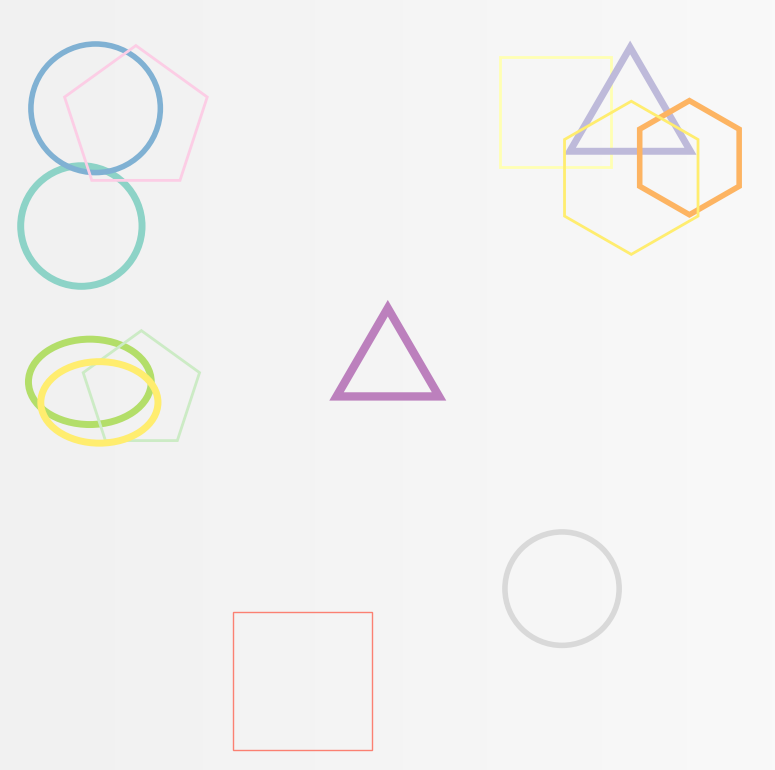[{"shape": "circle", "thickness": 2.5, "radius": 0.39, "center": [0.105, 0.706]}, {"shape": "square", "thickness": 1, "radius": 0.36, "center": [0.716, 0.855]}, {"shape": "triangle", "thickness": 2.5, "radius": 0.45, "center": [0.813, 0.848]}, {"shape": "square", "thickness": 0.5, "radius": 0.45, "center": [0.39, 0.115]}, {"shape": "circle", "thickness": 2, "radius": 0.42, "center": [0.123, 0.859]}, {"shape": "hexagon", "thickness": 2, "radius": 0.37, "center": [0.89, 0.795]}, {"shape": "oval", "thickness": 2.5, "radius": 0.4, "center": [0.116, 0.504]}, {"shape": "pentagon", "thickness": 1, "radius": 0.48, "center": [0.175, 0.844]}, {"shape": "circle", "thickness": 2, "radius": 0.37, "center": [0.725, 0.236]}, {"shape": "triangle", "thickness": 3, "radius": 0.38, "center": [0.5, 0.523]}, {"shape": "pentagon", "thickness": 1, "radius": 0.39, "center": [0.182, 0.492]}, {"shape": "oval", "thickness": 2.5, "radius": 0.38, "center": [0.128, 0.477]}, {"shape": "hexagon", "thickness": 1, "radius": 0.5, "center": [0.815, 0.769]}]